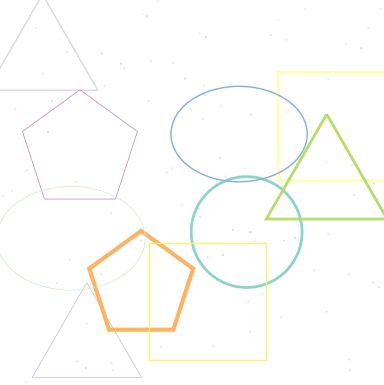[{"shape": "circle", "thickness": 2, "radius": 0.72, "center": [0.641, 0.397]}, {"shape": "square", "thickness": 2, "radius": 0.7, "center": [0.862, 0.674]}, {"shape": "triangle", "thickness": 0.5, "radius": 0.82, "center": [0.225, 0.101]}, {"shape": "oval", "thickness": 1, "radius": 0.89, "center": [0.621, 0.652]}, {"shape": "pentagon", "thickness": 3, "radius": 0.71, "center": [0.367, 0.258]}, {"shape": "triangle", "thickness": 2, "radius": 0.91, "center": [0.849, 0.522]}, {"shape": "triangle", "thickness": 1, "radius": 0.83, "center": [0.11, 0.849]}, {"shape": "pentagon", "thickness": 0.5, "radius": 0.78, "center": [0.208, 0.61]}, {"shape": "oval", "thickness": 0.5, "radius": 0.96, "center": [0.184, 0.381]}, {"shape": "square", "thickness": 1, "radius": 0.76, "center": [0.539, 0.217]}]